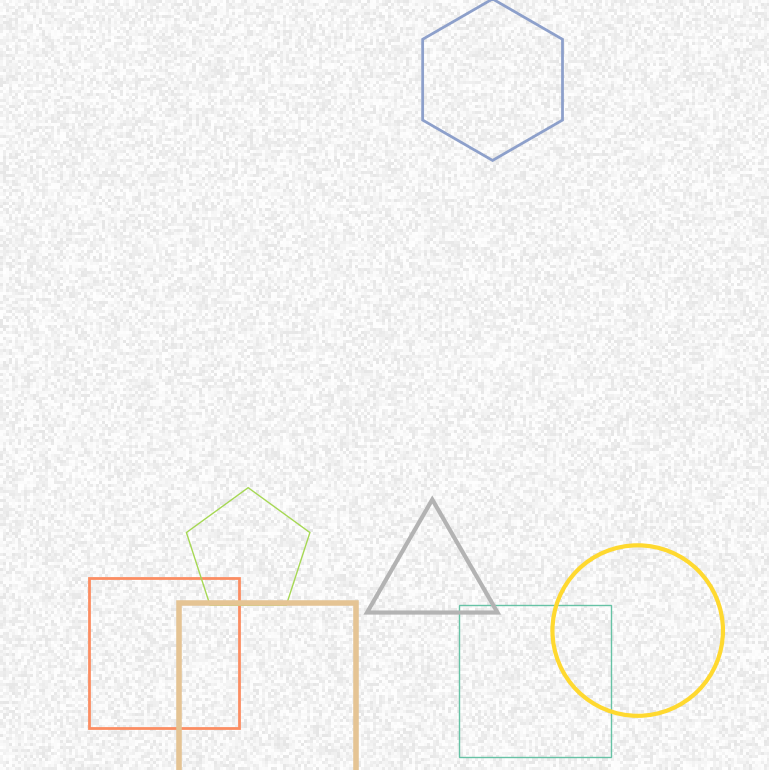[{"shape": "square", "thickness": 0.5, "radius": 0.49, "center": [0.695, 0.116]}, {"shape": "square", "thickness": 1, "radius": 0.49, "center": [0.212, 0.152]}, {"shape": "hexagon", "thickness": 1, "radius": 0.52, "center": [0.64, 0.897]}, {"shape": "pentagon", "thickness": 0.5, "radius": 0.42, "center": [0.322, 0.282]}, {"shape": "circle", "thickness": 1.5, "radius": 0.55, "center": [0.828, 0.181]}, {"shape": "square", "thickness": 2, "radius": 0.58, "center": [0.347, 0.102]}, {"shape": "triangle", "thickness": 1.5, "radius": 0.49, "center": [0.561, 0.253]}]